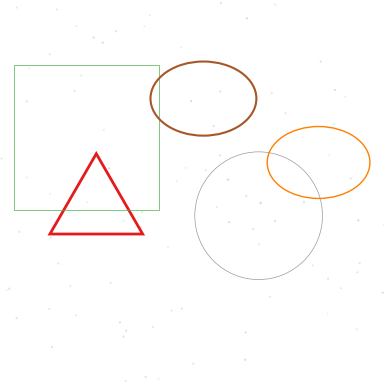[{"shape": "triangle", "thickness": 2, "radius": 0.7, "center": [0.25, 0.462]}, {"shape": "square", "thickness": 0.5, "radius": 0.94, "center": [0.225, 0.644]}, {"shape": "oval", "thickness": 1, "radius": 0.67, "center": [0.827, 0.578]}, {"shape": "oval", "thickness": 1.5, "radius": 0.69, "center": [0.528, 0.744]}, {"shape": "circle", "thickness": 0.5, "radius": 0.83, "center": [0.672, 0.44]}]